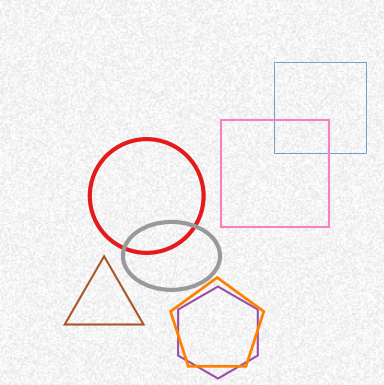[{"shape": "circle", "thickness": 3, "radius": 0.74, "center": [0.381, 0.491]}, {"shape": "square", "thickness": 0.5, "radius": 0.6, "center": [0.832, 0.721]}, {"shape": "hexagon", "thickness": 1.5, "radius": 0.6, "center": [0.566, 0.136]}, {"shape": "pentagon", "thickness": 2, "radius": 0.64, "center": [0.564, 0.152]}, {"shape": "triangle", "thickness": 1.5, "radius": 0.59, "center": [0.27, 0.216]}, {"shape": "square", "thickness": 1.5, "radius": 0.7, "center": [0.714, 0.55]}, {"shape": "oval", "thickness": 3, "radius": 0.63, "center": [0.445, 0.335]}]